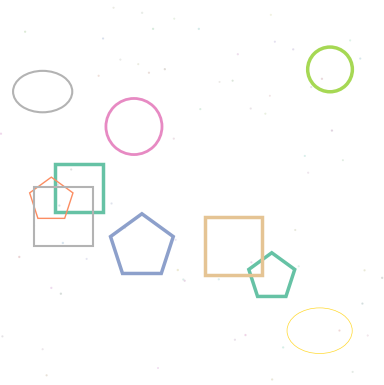[{"shape": "square", "thickness": 2.5, "radius": 0.31, "center": [0.206, 0.511]}, {"shape": "pentagon", "thickness": 2.5, "radius": 0.31, "center": [0.706, 0.281]}, {"shape": "pentagon", "thickness": 1, "radius": 0.3, "center": [0.133, 0.481]}, {"shape": "pentagon", "thickness": 2.5, "radius": 0.43, "center": [0.369, 0.359]}, {"shape": "circle", "thickness": 2, "radius": 0.36, "center": [0.348, 0.671]}, {"shape": "circle", "thickness": 2.5, "radius": 0.29, "center": [0.857, 0.82]}, {"shape": "oval", "thickness": 0.5, "radius": 0.42, "center": [0.83, 0.141]}, {"shape": "square", "thickness": 2.5, "radius": 0.37, "center": [0.607, 0.361]}, {"shape": "oval", "thickness": 1.5, "radius": 0.38, "center": [0.111, 0.762]}, {"shape": "square", "thickness": 1.5, "radius": 0.39, "center": [0.164, 0.438]}]